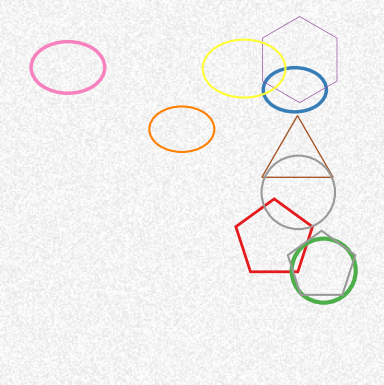[{"shape": "pentagon", "thickness": 2, "radius": 0.52, "center": [0.712, 0.379]}, {"shape": "oval", "thickness": 2.5, "radius": 0.41, "center": [0.766, 0.767]}, {"shape": "circle", "thickness": 3, "radius": 0.42, "center": [0.841, 0.297]}, {"shape": "hexagon", "thickness": 0.5, "radius": 0.56, "center": [0.778, 0.845]}, {"shape": "oval", "thickness": 1.5, "radius": 0.42, "center": [0.472, 0.664]}, {"shape": "oval", "thickness": 1.5, "radius": 0.54, "center": [0.634, 0.822]}, {"shape": "triangle", "thickness": 1, "radius": 0.53, "center": [0.773, 0.593]}, {"shape": "oval", "thickness": 2.5, "radius": 0.48, "center": [0.176, 0.825]}, {"shape": "circle", "thickness": 1.5, "radius": 0.48, "center": [0.775, 0.5]}, {"shape": "pentagon", "thickness": 1.5, "radius": 0.46, "center": [0.835, 0.309]}]